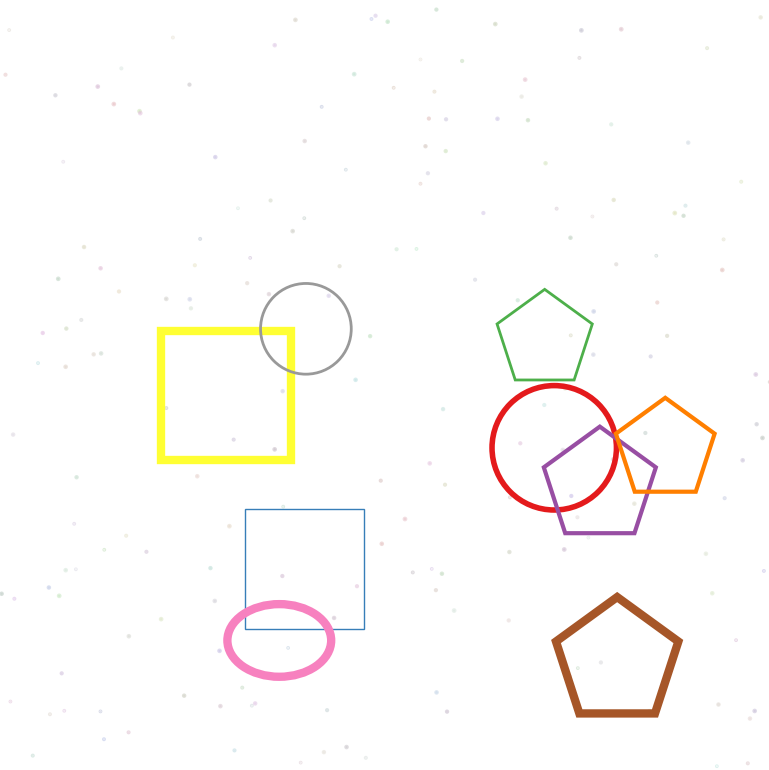[{"shape": "circle", "thickness": 2, "radius": 0.4, "center": [0.72, 0.418]}, {"shape": "square", "thickness": 0.5, "radius": 0.39, "center": [0.395, 0.261]}, {"shape": "pentagon", "thickness": 1, "radius": 0.33, "center": [0.707, 0.559]}, {"shape": "pentagon", "thickness": 1.5, "radius": 0.38, "center": [0.779, 0.369]}, {"shape": "pentagon", "thickness": 1.5, "radius": 0.34, "center": [0.864, 0.416]}, {"shape": "square", "thickness": 3, "radius": 0.42, "center": [0.293, 0.486]}, {"shape": "pentagon", "thickness": 3, "radius": 0.42, "center": [0.802, 0.141]}, {"shape": "oval", "thickness": 3, "radius": 0.34, "center": [0.363, 0.168]}, {"shape": "circle", "thickness": 1, "radius": 0.29, "center": [0.397, 0.573]}]